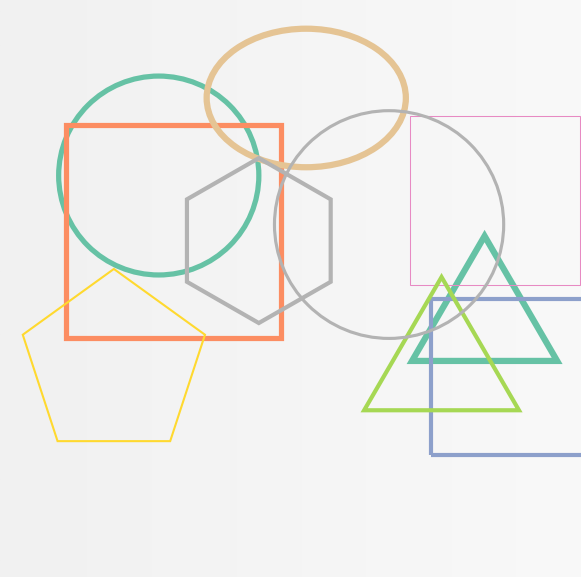[{"shape": "circle", "thickness": 2.5, "radius": 0.86, "center": [0.273, 0.695]}, {"shape": "triangle", "thickness": 3, "radius": 0.72, "center": [0.834, 0.446]}, {"shape": "square", "thickness": 2.5, "radius": 0.92, "center": [0.299, 0.599]}, {"shape": "square", "thickness": 2, "radius": 0.68, "center": [0.877, 0.346]}, {"shape": "square", "thickness": 0.5, "radius": 0.73, "center": [0.852, 0.652]}, {"shape": "triangle", "thickness": 2, "radius": 0.77, "center": [0.76, 0.366]}, {"shape": "pentagon", "thickness": 1, "radius": 0.82, "center": [0.196, 0.369]}, {"shape": "oval", "thickness": 3, "radius": 0.86, "center": [0.527, 0.829]}, {"shape": "circle", "thickness": 1.5, "radius": 0.99, "center": [0.669, 0.61]}, {"shape": "hexagon", "thickness": 2, "radius": 0.71, "center": [0.445, 0.583]}]